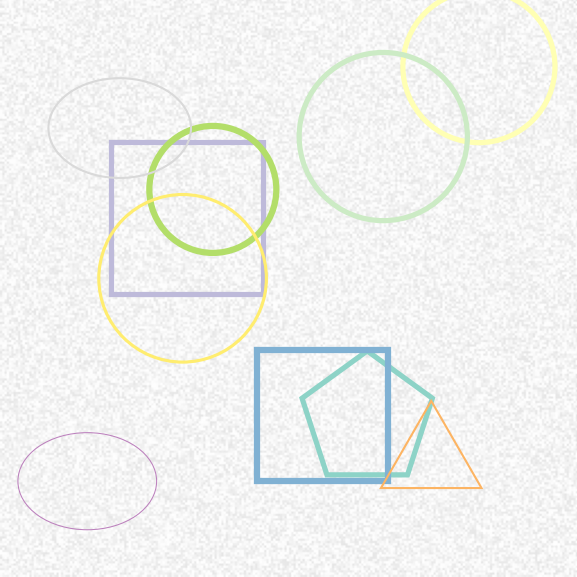[{"shape": "pentagon", "thickness": 2.5, "radius": 0.59, "center": [0.636, 0.273]}, {"shape": "circle", "thickness": 2.5, "radius": 0.66, "center": [0.829, 0.884]}, {"shape": "square", "thickness": 2.5, "radius": 0.66, "center": [0.324, 0.621]}, {"shape": "square", "thickness": 3, "radius": 0.57, "center": [0.559, 0.28]}, {"shape": "triangle", "thickness": 1, "radius": 0.5, "center": [0.747, 0.204]}, {"shape": "circle", "thickness": 3, "radius": 0.55, "center": [0.369, 0.671]}, {"shape": "oval", "thickness": 1, "radius": 0.62, "center": [0.207, 0.777]}, {"shape": "oval", "thickness": 0.5, "radius": 0.6, "center": [0.151, 0.166]}, {"shape": "circle", "thickness": 2.5, "radius": 0.73, "center": [0.664, 0.763]}, {"shape": "circle", "thickness": 1.5, "radius": 0.73, "center": [0.316, 0.517]}]